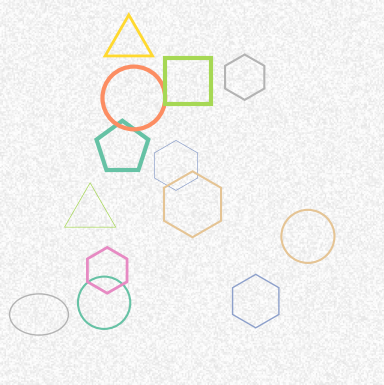[{"shape": "circle", "thickness": 1.5, "radius": 0.34, "center": [0.27, 0.214]}, {"shape": "pentagon", "thickness": 3, "radius": 0.35, "center": [0.318, 0.616]}, {"shape": "circle", "thickness": 3, "radius": 0.41, "center": [0.348, 0.746]}, {"shape": "hexagon", "thickness": 0.5, "radius": 0.32, "center": [0.457, 0.57]}, {"shape": "hexagon", "thickness": 1, "radius": 0.35, "center": [0.664, 0.218]}, {"shape": "hexagon", "thickness": 2, "radius": 0.3, "center": [0.279, 0.298]}, {"shape": "square", "thickness": 3, "radius": 0.3, "center": [0.488, 0.789]}, {"shape": "triangle", "thickness": 0.5, "radius": 0.38, "center": [0.234, 0.448]}, {"shape": "triangle", "thickness": 2, "radius": 0.36, "center": [0.335, 0.89]}, {"shape": "circle", "thickness": 1.5, "radius": 0.34, "center": [0.8, 0.386]}, {"shape": "hexagon", "thickness": 1.5, "radius": 0.43, "center": [0.5, 0.469]}, {"shape": "hexagon", "thickness": 1.5, "radius": 0.29, "center": [0.636, 0.799]}, {"shape": "oval", "thickness": 1, "radius": 0.38, "center": [0.101, 0.183]}]